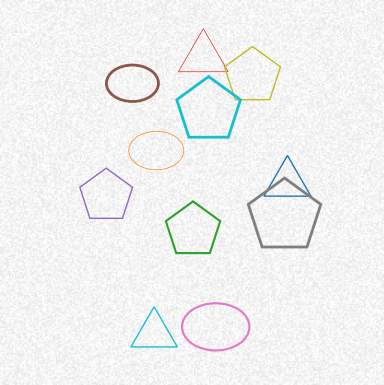[{"shape": "triangle", "thickness": 1, "radius": 0.35, "center": [0.747, 0.526]}, {"shape": "oval", "thickness": 0.5, "radius": 0.36, "center": [0.406, 0.609]}, {"shape": "pentagon", "thickness": 1.5, "radius": 0.37, "center": [0.501, 0.403]}, {"shape": "triangle", "thickness": 0.5, "radius": 0.37, "center": [0.528, 0.851]}, {"shape": "pentagon", "thickness": 1, "radius": 0.36, "center": [0.276, 0.491]}, {"shape": "oval", "thickness": 2, "radius": 0.34, "center": [0.344, 0.784]}, {"shape": "oval", "thickness": 1.5, "radius": 0.44, "center": [0.56, 0.151]}, {"shape": "pentagon", "thickness": 2, "radius": 0.5, "center": [0.739, 0.439]}, {"shape": "pentagon", "thickness": 1, "radius": 0.38, "center": [0.656, 0.803]}, {"shape": "pentagon", "thickness": 2, "radius": 0.44, "center": [0.542, 0.714]}, {"shape": "triangle", "thickness": 1, "radius": 0.35, "center": [0.4, 0.134]}]